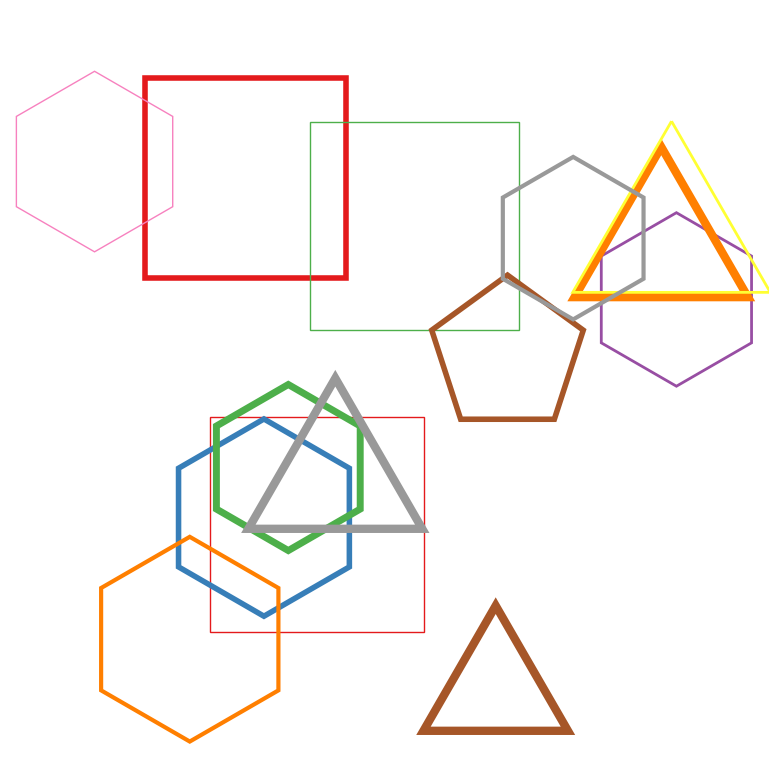[{"shape": "square", "thickness": 0.5, "radius": 0.7, "center": [0.411, 0.319]}, {"shape": "square", "thickness": 2, "radius": 0.65, "center": [0.319, 0.769]}, {"shape": "hexagon", "thickness": 2, "radius": 0.64, "center": [0.343, 0.328]}, {"shape": "hexagon", "thickness": 2.5, "radius": 0.54, "center": [0.374, 0.393]}, {"shape": "square", "thickness": 0.5, "radius": 0.68, "center": [0.539, 0.706]}, {"shape": "hexagon", "thickness": 1, "radius": 0.56, "center": [0.878, 0.611]}, {"shape": "triangle", "thickness": 3, "radius": 0.65, "center": [0.859, 0.679]}, {"shape": "hexagon", "thickness": 1.5, "radius": 0.66, "center": [0.246, 0.17]}, {"shape": "triangle", "thickness": 1, "radius": 0.74, "center": [0.872, 0.694]}, {"shape": "pentagon", "thickness": 2, "radius": 0.52, "center": [0.659, 0.539]}, {"shape": "triangle", "thickness": 3, "radius": 0.54, "center": [0.644, 0.105]}, {"shape": "hexagon", "thickness": 0.5, "radius": 0.59, "center": [0.123, 0.79]}, {"shape": "hexagon", "thickness": 1.5, "radius": 0.53, "center": [0.744, 0.691]}, {"shape": "triangle", "thickness": 3, "radius": 0.65, "center": [0.435, 0.378]}]